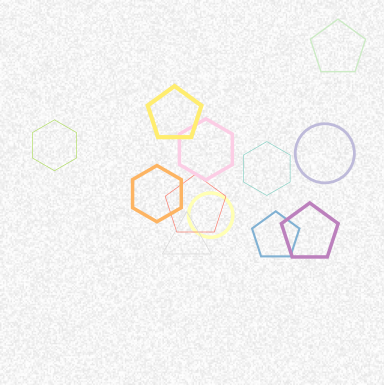[{"shape": "hexagon", "thickness": 0.5, "radius": 0.35, "center": [0.693, 0.562]}, {"shape": "circle", "thickness": 2.5, "radius": 0.29, "center": [0.547, 0.441]}, {"shape": "circle", "thickness": 2, "radius": 0.38, "center": [0.844, 0.602]}, {"shape": "pentagon", "thickness": 0.5, "radius": 0.41, "center": [0.508, 0.465]}, {"shape": "pentagon", "thickness": 1.5, "radius": 0.32, "center": [0.716, 0.386]}, {"shape": "hexagon", "thickness": 2.5, "radius": 0.37, "center": [0.408, 0.497]}, {"shape": "hexagon", "thickness": 0.5, "radius": 0.33, "center": [0.142, 0.623]}, {"shape": "hexagon", "thickness": 2.5, "radius": 0.4, "center": [0.535, 0.612]}, {"shape": "triangle", "thickness": 0.5, "radius": 0.37, "center": [0.485, 0.377]}, {"shape": "pentagon", "thickness": 2.5, "radius": 0.39, "center": [0.805, 0.395]}, {"shape": "pentagon", "thickness": 1, "radius": 0.38, "center": [0.878, 0.875]}, {"shape": "pentagon", "thickness": 3, "radius": 0.37, "center": [0.453, 0.703]}]